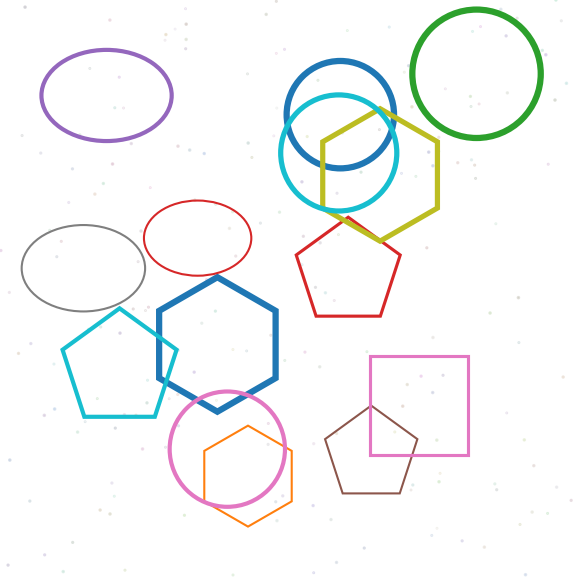[{"shape": "hexagon", "thickness": 3, "radius": 0.58, "center": [0.376, 0.403]}, {"shape": "circle", "thickness": 3, "radius": 0.46, "center": [0.589, 0.801]}, {"shape": "hexagon", "thickness": 1, "radius": 0.44, "center": [0.429, 0.175]}, {"shape": "circle", "thickness": 3, "radius": 0.56, "center": [0.825, 0.871]}, {"shape": "pentagon", "thickness": 1.5, "radius": 0.47, "center": [0.603, 0.528]}, {"shape": "oval", "thickness": 1, "radius": 0.46, "center": [0.342, 0.587]}, {"shape": "oval", "thickness": 2, "radius": 0.56, "center": [0.185, 0.834]}, {"shape": "pentagon", "thickness": 1, "radius": 0.42, "center": [0.643, 0.213]}, {"shape": "circle", "thickness": 2, "radius": 0.5, "center": [0.394, 0.221]}, {"shape": "square", "thickness": 1.5, "radius": 0.43, "center": [0.725, 0.297]}, {"shape": "oval", "thickness": 1, "radius": 0.53, "center": [0.144, 0.535]}, {"shape": "hexagon", "thickness": 2.5, "radius": 0.57, "center": [0.658, 0.696]}, {"shape": "circle", "thickness": 2.5, "radius": 0.5, "center": [0.587, 0.734]}, {"shape": "pentagon", "thickness": 2, "radius": 0.52, "center": [0.207, 0.361]}]